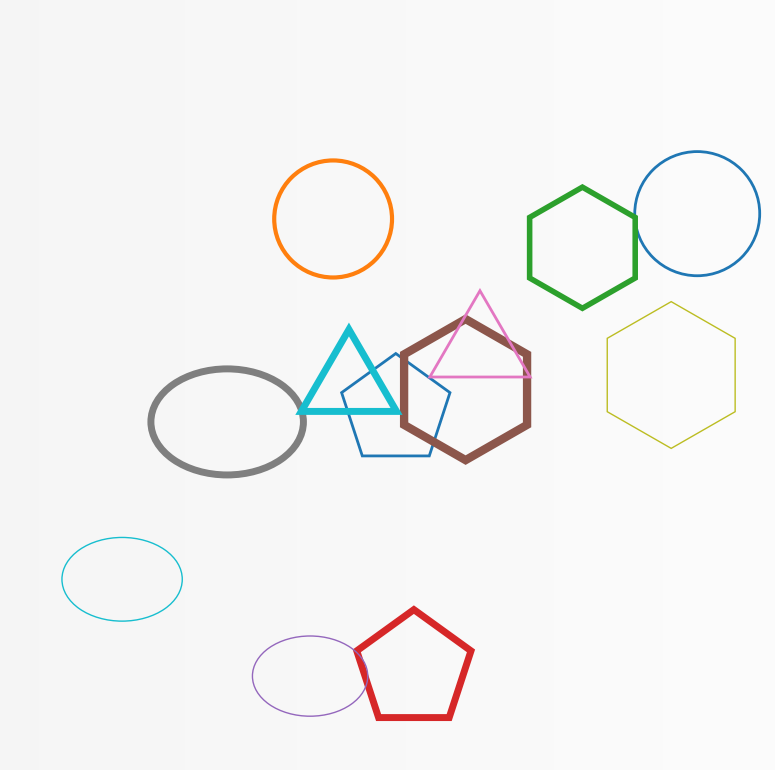[{"shape": "pentagon", "thickness": 1, "radius": 0.37, "center": [0.511, 0.467]}, {"shape": "circle", "thickness": 1, "radius": 0.4, "center": [0.9, 0.723]}, {"shape": "circle", "thickness": 1.5, "radius": 0.38, "center": [0.43, 0.716]}, {"shape": "hexagon", "thickness": 2, "radius": 0.39, "center": [0.752, 0.678]}, {"shape": "pentagon", "thickness": 2.5, "radius": 0.39, "center": [0.534, 0.131]}, {"shape": "oval", "thickness": 0.5, "radius": 0.37, "center": [0.4, 0.122]}, {"shape": "hexagon", "thickness": 3, "radius": 0.46, "center": [0.601, 0.494]}, {"shape": "triangle", "thickness": 1, "radius": 0.37, "center": [0.619, 0.548]}, {"shape": "oval", "thickness": 2.5, "radius": 0.49, "center": [0.293, 0.452]}, {"shape": "hexagon", "thickness": 0.5, "radius": 0.48, "center": [0.866, 0.513]}, {"shape": "triangle", "thickness": 2.5, "radius": 0.35, "center": [0.45, 0.501]}, {"shape": "oval", "thickness": 0.5, "radius": 0.39, "center": [0.158, 0.248]}]